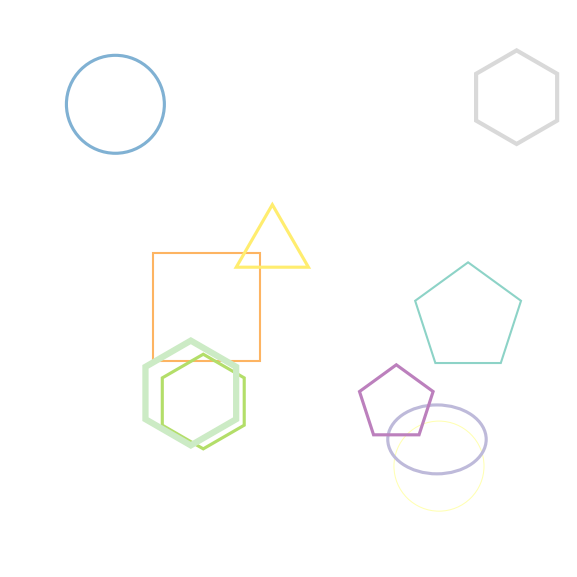[{"shape": "pentagon", "thickness": 1, "radius": 0.48, "center": [0.811, 0.448]}, {"shape": "circle", "thickness": 0.5, "radius": 0.39, "center": [0.76, 0.192]}, {"shape": "oval", "thickness": 1.5, "radius": 0.43, "center": [0.757, 0.238]}, {"shape": "circle", "thickness": 1.5, "radius": 0.42, "center": [0.2, 0.819]}, {"shape": "square", "thickness": 1, "radius": 0.47, "center": [0.357, 0.468]}, {"shape": "hexagon", "thickness": 1.5, "radius": 0.41, "center": [0.352, 0.304]}, {"shape": "hexagon", "thickness": 2, "radius": 0.41, "center": [0.895, 0.831]}, {"shape": "pentagon", "thickness": 1.5, "radius": 0.34, "center": [0.686, 0.3]}, {"shape": "hexagon", "thickness": 3, "radius": 0.45, "center": [0.33, 0.319]}, {"shape": "triangle", "thickness": 1.5, "radius": 0.36, "center": [0.472, 0.573]}]